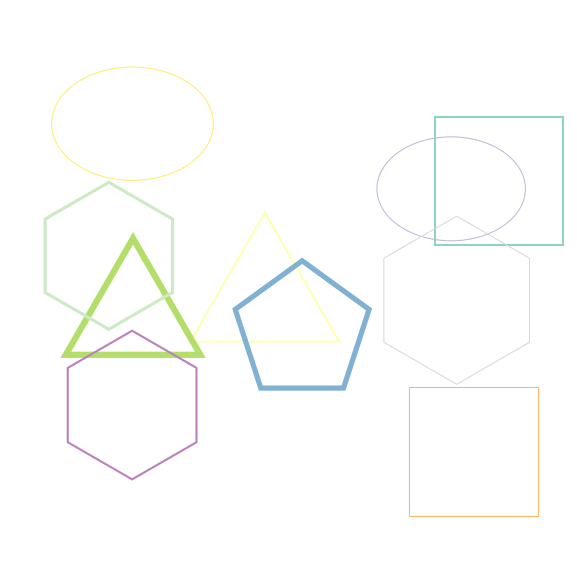[{"shape": "square", "thickness": 1, "radius": 0.56, "center": [0.864, 0.685]}, {"shape": "triangle", "thickness": 1, "radius": 0.74, "center": [0.459, 0.482]}, {"shape": "oval", "thickness": 0.5, "radius": 0.64, "center": [0.781, 0.672]}, {"shape": "pentagon", "thickness": 2.5, "radius": 0.61, "center": [0.523, 0.426]}, {"shape": "square", "thickness": 0.5, "radius": 0.56, "center": [0.82, 0.217]}, {"shape": "triangle", "thickness": 3, "radius": 0.67, "center": [0.23, 0.452]}, {"shape": "hexagon", "thickness": 0.5, "radius": 0.73, "center": [0.791, 0.479]}, {"shape": "hexagon", "thickness": 1, "radius": 0.64, "center": [0.229, 0.298]}, {"shape": "hexagon", "thickness": 1.5, "radius": 0.64, "center": [0.188, 0.556]}, {"shape": "oval", "thickness": 0.5, "radius": 0.7, "center": [0.229, 0.785]}]